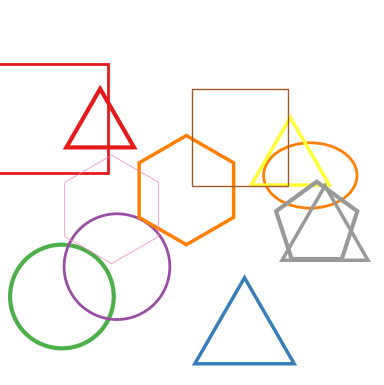[{"shape": "square", "thickness": 2, "radius": 0.71, "center": [0.138, 0.692]}, {"shape": "triangle", "thickness": 3, "radius": 0.51, "center": [0.26, 0.668]}, {"shape": "triangle", "thickness": 2.5, "radius": 0.74, "center": [0.635, 0.13]}, {"shape": "circle", "thickness": 3, "radius": 0.67, "center": [0.161, 0.23]}, {"shape": "circle", "thickness": 2, "radius": 0.69, "center": [0.304, 0.307]}, {"shape": "oval", "thickness": 2, "radius": 0.61, "center": [0.806, 0.544]}, {"shape": "hexagon", "thickness": 2.5, "radius": 0.71, "center": [0.484, 0.506]}, {"shape": "triangle", "thickness": 2.5, "radius": 0.59, "center": [0.754, 0.578]}, {"shape": "square", "thickness": 1, "radius": 0.63, "center": [0.624, 0.643]}, {"shape": "hexagon", "thickness": 0.5, "radius": 0.7, "center": [0.29, 0.456]}, {"shape": "pentagon", "thickness": 3, "radius": 0.55, "center": [0.823, 0.417]}, {"shape": "triangle", "thickness": 2.5, "radius": 0.64, "center": [0.844, 0.388]}]